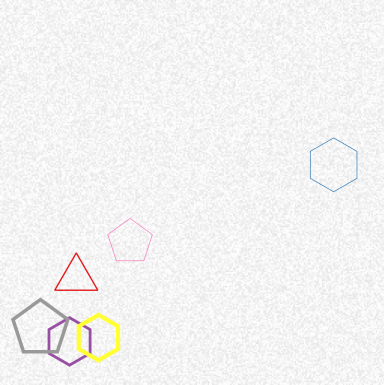[{"shape": "triangle", "thickness": 1, "radius": 0.32, "center": [0.198, 0.278]}, {"shape": "hexagon", "thickness": 0.5, "radius": 0.35, "center": [0.867, 0.572]}, {"shape": "hexagon", "thickness": 2, "radius": 0.31, "center": [0.181, 0.113]}, {"shape": "hexagon", "thickness": 3, "radius": 0.29, "center": [0.256, 0.123]}, {"shape": "pentagon", "thickness": 0.5, "radius": 0.3, "center": [0.338, 0.372]}, {"shape": "pentagon", "thickness": 2.5, "radius": 0.37, "center": [0.105, 0.147]}]